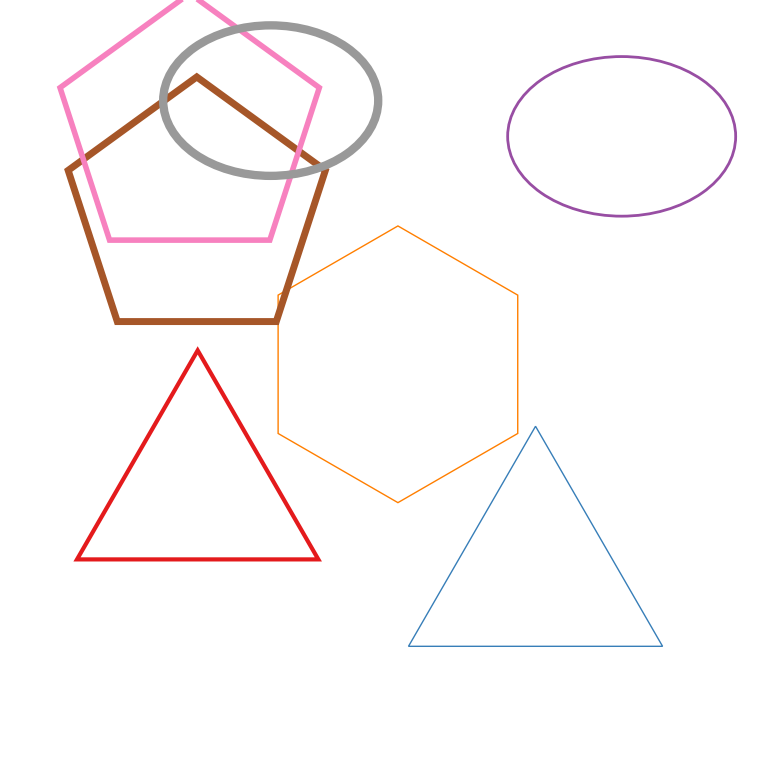[{"shape": "triangle", "thickness": 1.5, "radius": 0.9, "center": [0.257, 0.364]}, {"shape": "triangle", "thickness": 0.5, "radius": 0.95, "center": [0.696, 0.256]}, {"shape": "oval", "thickness": 1, "radius": 0.74, "center": [0.807, 0.823]}, {"shape": "hexagon", "thickness": 0.5, "radius": 0.9, "center": [0.517, 0.527]}, {"shape": "pentagon", "thickness": 2.5, "radius": 0.88, "center": [0.256, 0.724]}, {"shape": "pentagon", "thickness": 2, "radius": 0.89, "center": [0.246, 0.831]}, {"shape": "oval", "thickness": 3, "radius": 0.7, "center": [0.352, 0.869]}]